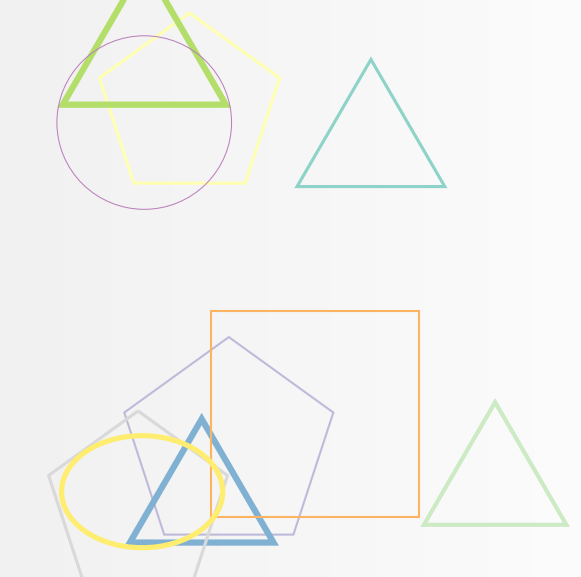[{"shape": "triangle", "thickness": 1.5, "radius": 0.73, "center": [0.638, 0.749]}, {"shape": "pentagon", "thickness": 1.5, "radius": 0.81, "center": [0.326, 0.814]}, {"shape": "pentagon", "thickness": 1, "radius": 0.95, "center": [0.394, 0.226]}, {"shape": "triangle", "thickness": 3, "radius": 0.71, "center": [0.347, 0.131]}, {"shape": "square", "thickness": 1, "radius": 0.89, "center": [0.542, 0.282]}, {"shape": "triangle", "thickness": 3, "radius": 0.81, "center": [0.248, 0.899]}, {"shape": "pentagon", "thickness": 1.5, "radius": 0.81, "center": [0.238, 0.126]}, {"shape": "circle", "thickness": 0.5, "radius": 0.75, "center": [0.248, 0.787]}, {"shape": "triangle", "thickness": 2, "radius": 0.71, "center": [0.852, 0.161]}, {"shape": "oval", "thickness": 2.5, "radius": 0.69, "center": [0.245, 0.148]}]